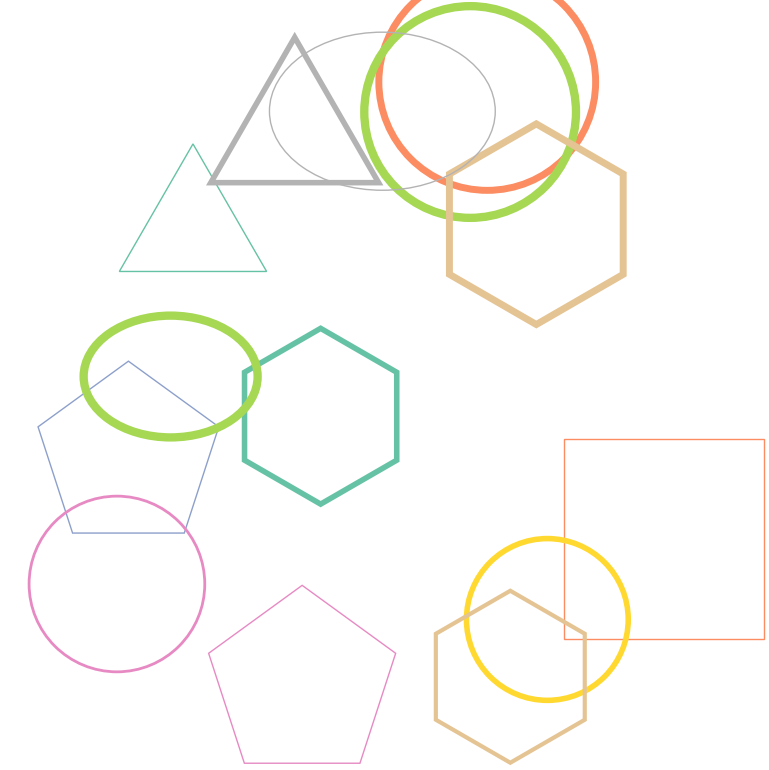[{"shape": "hexagon", "thickness": 2, "radius": 0.57, "center": [0.416, 0.459]}, {"shape": "triangle", "thickness": 0.5, "radius": 0.55, "center": [0.251, 0.703]}, {"shape": "square", "thickness": 0.5, "radius": 0.65, "center": [0.862, 0.3]}, {"shape": "circle", "thickness": 2.5, "radius": 0.7, "center": [0.633, 0.894]}, {"shape": "pentagon", "thickness": 0.5, "radius": 0.62, "center": [0.167, 0.408]}, {"shape": "circle", "thickness": 1, "radius": 0.57, "center": [0.152, 0.242]}, {"shape": "pentagon", "thickness": 0.5, "radius": 0.64, "center": [0.392, 0.112]}, {"shape": "oval", "thickness": 3, "radius": 0.56, "center": [0.222, 0.511]}, {"shape": "circle", "thickness": 3, "radius": 0.69, "center": [0.611, 0.855]}, {"shape": "circle", "thickness": 2, "radius": 0.53, "center": [0.711, 0.196]}, {"shape": "hexagon", "thickness": 1.5, "radius": 0.56, "center": [0.663, 0.121]}, {"shape": "hexagon", "thickness": 2.5, "radius": 0.65, "center": [0.697, 0.709]}, {"shape": "oval", "thickness": 0.5, "radius": 0.73, "center": [0.497, 0.856]}, {"shape": "triangle", "thickness": 2, "radius": 0.63, "center": [0.383, 0.826]}]